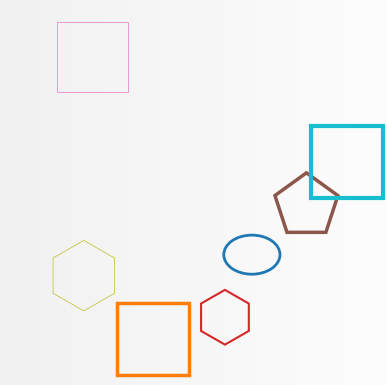[{"shape": "oval", "thickness": 2, "radius": 0.36, "center": [0.65, 0.339]}, {"shape": "square", "thickness": 2.5, "radius": 0.47, "center": [0.395, 0.119]}, {"shape": "hexagon", "thickness": 1.5, "radius": 0.36, "center": [0.581, 0.176]}, {"shape": "pentagon", "thickness": 2.5, "radius": 0.43, "center": [0.791, 0.466]}, {"shape": "square", "thickness": 0.5, "radius": 0.46, "center": [0.238, 0.851]}, {"shape": "hexagon", "thickness": 0.5, "radius": 0.46, "center": [0.216, 0.284]}, {"shape": "square", "thickness": 3, "radius": 0.47, "center": [0.895, 0.58]}]